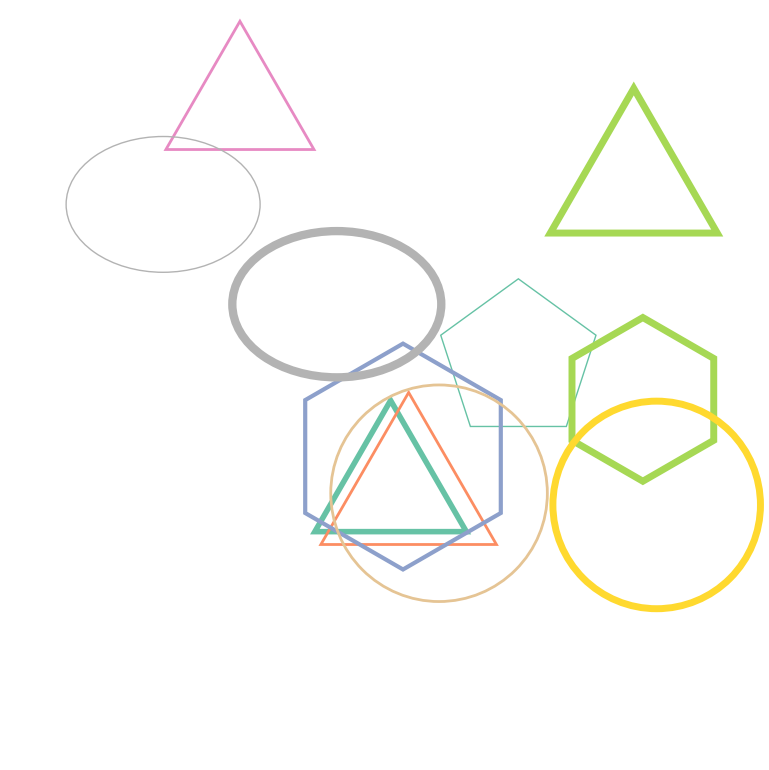[{"shape": "triangle", "thickness": 2, "radius": 0.57, "center": [0.507, 0.366]}, {"shape": "pentagon", "thickness": 0.5, "radius": 0.53, "center": [0.673, 0.532]}, {"shape": "triangle", "thickness": 1, "radius": 0.66, "center": [0.531, 0.359]}, {"shape": "hexagon", "thickness": 1.5, "radius": 0.73, "center": [0.523, 0.407]}, {"shape": "triangle", "thickness": 1, "radius": 0.56, "center": [0.312, 0.861]}, {"shape": "hexagon", "thickness": 2.5, "radius": 0.53, "center": [0.835, 0.481]}, {"shape": "triangle", "thickness": 2.5, "radius": 0.63, "center": [0.823, 0.76]}, {"shape": "circle", "thickness": 2.5, "radius": 0.67, "center": [0.853, 0.344]}, {"shape": "circle", "thickness": 1, "radius": 0.7, "center": [0.57, 0.359]}, {"shape": "oval", "thickness": 3, "radius": 0.68, "center": [0.437, 0.605]}, {"shape": "oval", "thickness": 0.5, "radius": 0.63, "center": [0.212, 0.735]}]